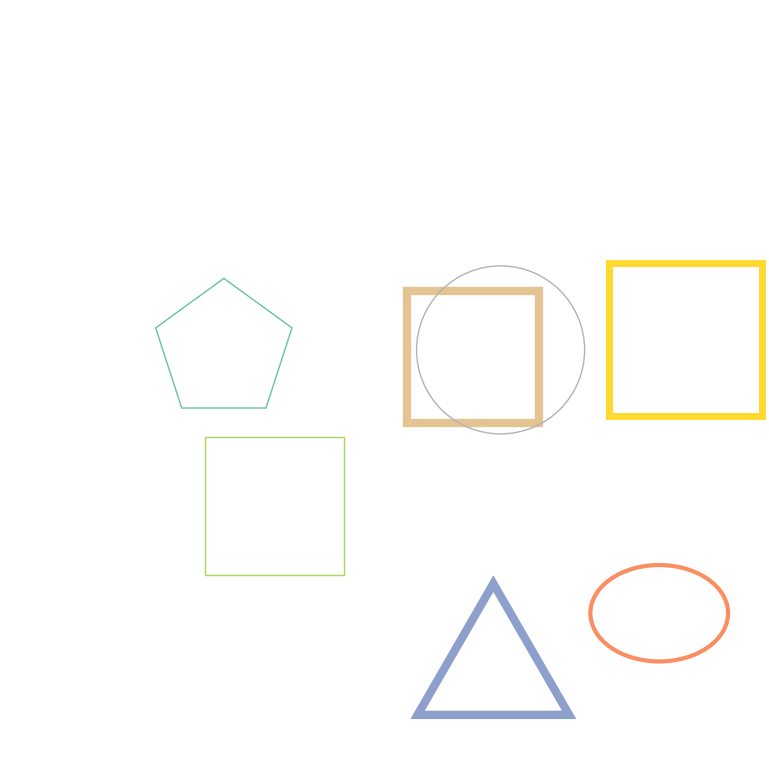[{"shape": "pentagon", "thickness": 0.5, "radius": 0.47, "center": [0.291, 0.545]}, {"shape": "oval", "thickness": 1.5, "radius": 0.45, "center": [0.856, 0.204]}, {"shape": "triangle", "thickness": 3, "radius": 0.57, "center": [0.641, 0.128]}, {"shape": "square", "thickness": 0.5, "radius": 0.45, "center": [0.357, 0.343]}, {"shape": "square", "thickness": 2.5, "radius": 0.5, "center": [0.891, 0.559]}, {"shape": "square", "thickness": 3, "radius": 0.43, "center": [0.615, 0.537]}, {"shape": "circle", "thickness": 0.5, "radius": 0.55, "center": [0.65, 0.546]}]